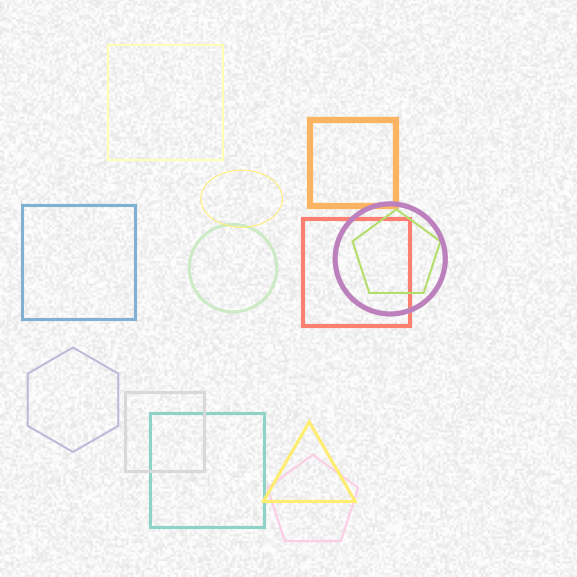[{"shape": "square", "thickness": 1.5, "radius": 0.49, "center": [0.359, 0.185]}, {"shape": "square", "thickness": 1, "radius": 0.5, "center": [0.287, 0.821]}, {"shape": "hexagon", "thickness": 1, "radius": 0.45, "center": [0.126, 0.307]}, {"shape": "square", "thickness": 2, "radius": 0.46, "center": [0.617, 0.527]}, {"shape": "square", "thickness": 1.5, "radius": 0.49, "center": [0.136, 0.546]}, {"shape": "square", "thickness": 3, "radius": 0.37, "center": [0.612, 0.717]}, {"shape": "pentagon", "thickness": 1, "radius": 0.4, "center": [0.686, 0.557]}, {"shape": "pentagon", "thickness": 1, "radius": 0.41, "center": [0.542, 0.129]}, {"shape": "square", "thickness": 1.5, "radius": 0.34, "center": [0.284, 0.251]}, {"shape": "circle", "thickness": 2.5, "radius": 0.48, "center": [0.676, 0.551]}, {"shape": "circle", "thickness": 1.5, "radius": 0.38, "center": [0.404, 0.535]}, {"shape": "oval", "thickness": 0.5, "radius": 0.35, "center": [0.418, 0.655]}, {"shape": "triangle", "thickness": 1.5, "radius": 0.46, "center": [0.536, 0.177]}]